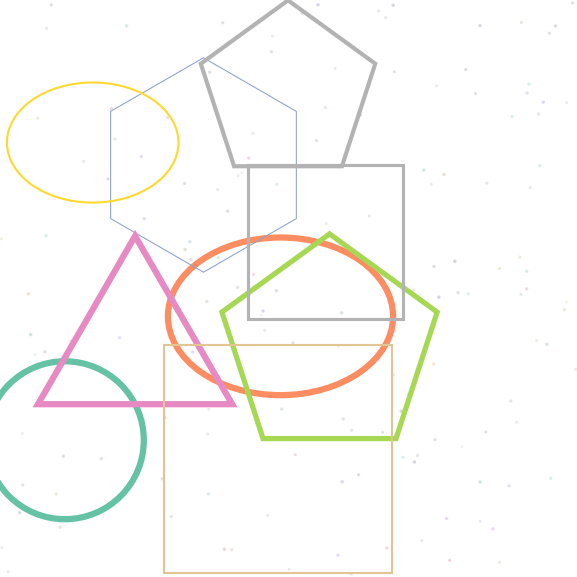[{"shape": "circle", "thickness": 3, "radius": 0.68, "center": [0.112, 0.237]}, {"shape": "oval", "thickness": 3, "radius": 0.97, "center": [0.486, 0.451]}, {"shape": "hexagon", "thickness": 0.5, "radius": 0.93, "center": [0.352, 0.713]}, {"shape": "triangle", "thickness": 3, "radius": 0.97, "center": [0.234, 0.396]}, {"shape": "pentagon", "thickness": 2.5, "radius": 0.98, "center": [0.571, 0.398]}, {"shape": "oval", "thickness": 1, "radius": 0.74, "center": [0.161, 0.752]}, {"shape": "square", "thickness": 1, "radius": 0.99, "center": [0.481, 0.204]}, {"shape": "square", "thickness": 1.5, "radius": 0.67, "center": [0.564, 0.58]}, {"shape": "pentagon", "thickness": 2, "radius": 0.79, "center": [0.499, 0.84]}]